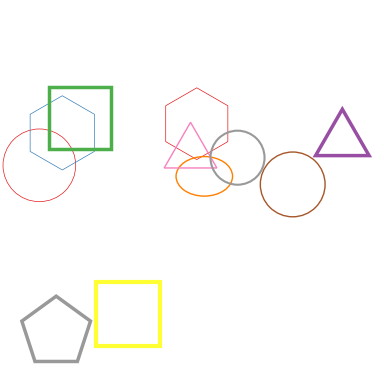[{"shape": "hexagon", "thickness": 0.5, "radius": 0.47, "center": [0.511, 0.679]}, {"shape": "circle", "thickness": 0.5, "radius": 0.47, "center": [0.102, 0.571]}, {"shape": "hexagon", "thickness": 0.5, "radius": 0.48, "center": [0.162, 0.655]}, {"shape": "square", "thickness": 2.5, "radius": 0.4, "center": [0.207, 0.694]}, {"shape": "triangle", "thickness": 2.5, "radius": 0.4, "center": [0.889, 0.636]}, {"shape": "oval", "thickness": 1, "radius": 0.37, "center": [0.531, 0.542]}, {"shape": "square", "thickness": 3, "radius": 0.42, "center": [0.332, 0.185]}, {"shape": "circle", "thickness": 1, "radius": 0.42, "center": [0.76, 0.521]}, {"shape": "triangle", "thickness": 1, "radius": 0.4, "center": [0.495, 0.603]}, {"shape": "pentagon", "thickness": 2.5, "radius": 0.47, "center": [0.146, 0.137]}, {"shape": "circle", "thickness": 1.5, "radius": 0.35, "center": [0.617, 0.59]}]